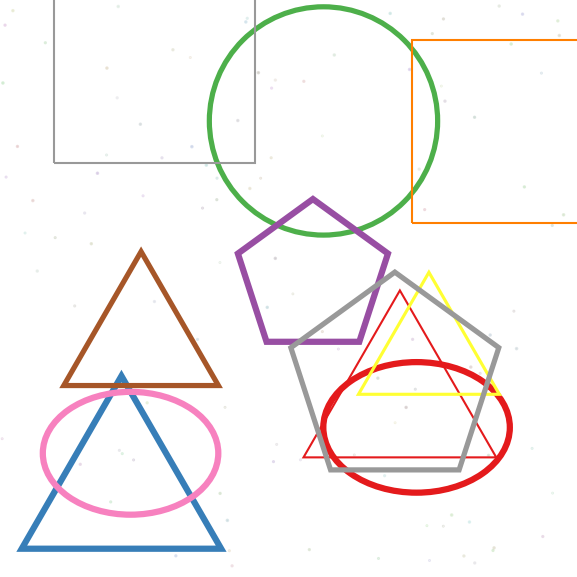[{"shape": "oval", "thickness": 3, "radius": 0.81, "center": [0.721, 0.259]}, {"shape": "triangle", "thickness": 1, "radius": 0.96, "center": [0.692, 0.304]}, {"shape": "triangle", "thickness": 3, "radius": 1.0, "center": [0.21, 0.149]}, {"shape": "circle", "thickness": 2.5, "radius": 0.99, "center": [0.56, 0.79]}, {"shape": "pentagon", "thickness": 3, "radius": 0.68, "center": [0.542, 0.518]}, {"shape": "square", "thickness": 1, "radius": 0.79, "center": [0.872, 0.771]}, {"shape": "triangle", "thickness": 1.5, "radius": 0.7, "center": [0.743, 0.387]}, {"shape": "triangle", "thickness": 2.5, "radius": 0.77, "center": [0.244, 0.409]}, {"shape": "oval", "thickness": 3, "radius": 0.76, "center": [0.226, 0.214]}, {"shape": "pentagon", "thickness": 2.5, "radius": 0.95, "center": [0.684, 0.339]}, {"shape": "square", "thickness": 1, "radius": 0.87, "center": [0.268, 0.891]}]